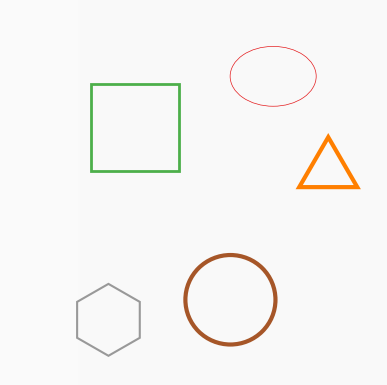[{"shape": "oval", "thickness": 0.5, "radius": 0.56, "center": [0.705, 0.802]}, {"shape": "square", "thickness": 2, "radius": 0.56, "center": [0.349, 0.668]}, {"shape": "triangle", "thickness": 3, "radius": 0.43, "center": [0.847, 0.557]}, {"shape": "circle", "thickness": 3, "radius": 0.58, "center": [0.595, 0.221]}, {"shape": "hexagon", "thickness": 1.5, "radius": 0.47, "center": [0.28, 0.169]}]